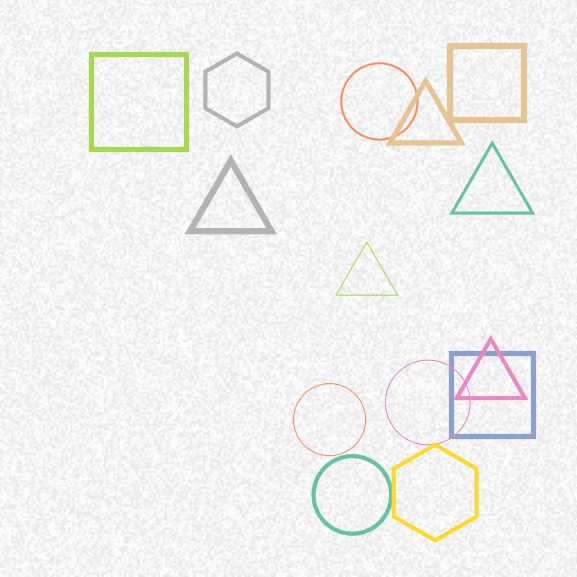[{"shape": "circle", "thickness": 2, "radius": 0.34, "center": [0.61, 0.142]}, {"shape": "triangle", "thickness": 1.5, "radius": 0.4, "center": [0.852, 0.671]}, {"shape": "circle", "thickness": 1, "radius": 0.33, "center": [0.657, 0.823]}, {"shape": "circle", "thickness": 0.5, "radius": 0.31, "center": [0.571, 0.272]}, {"shape": "square", "thickness": 2.5, "radius": 0.36, "center": [0.851, 0.316]}, {"shape": "circle", "thickness": 0.5, "radius": 0.37, "center": [0.741, 0.302]}, {"shape": "triangle", "thickness": 2, "radius": 0.34, "center": [0.85, 0.344]}, {"shape": "triangle", "thickness": 0.5, "radius": 0.31, "center": [0.635, 0.519]}, {"shape": "square", "thickness": 2.5, "radius": 0.41, "center": [0.239, 0.823]}, {"shape": "hexagon", "thickness": 2, "radius": 0.41, "center": [0.754, 0.146]}, {"shape": "triangle", "thickness": 2.5, "radius": 0.36, "center": [0.737, 0.787]}, {"shape": "square", "thickness": 3, "radius": 0.32, "center": [0.843, 0.856]}, {"shape": "hexagon", "thickness": 2, "radius": 0.32, "center": [0.41, 0.843]}, {"shape": "triangle", "thickness": 3, "radius": 0.41, "center": [0.4, 0.64]}]